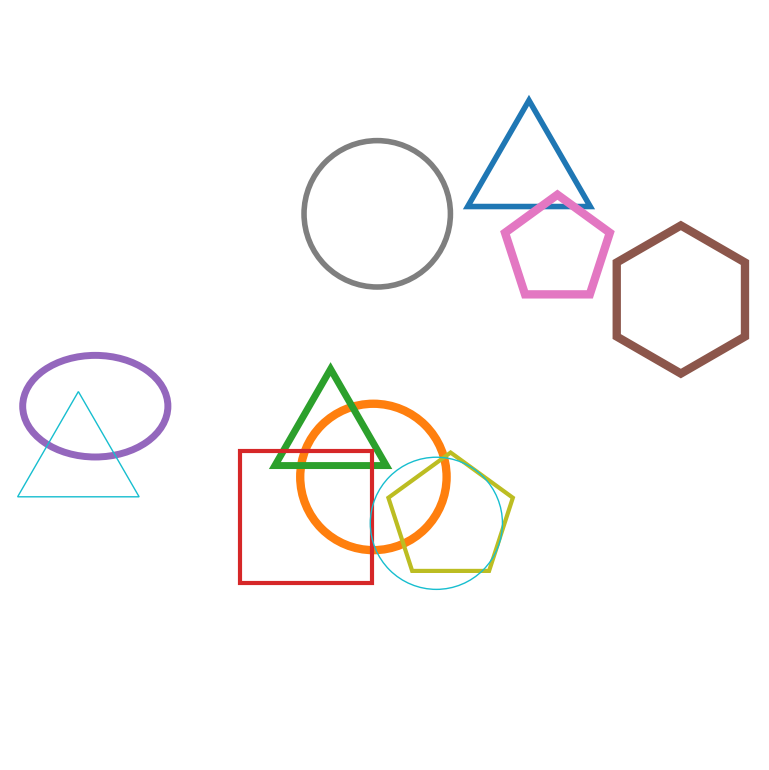[{"shape": "triangle", "thickness": 2, "radius": 0.46, "center": [0.687, 0.778]}, {"shape": "circle", "thickness": 3, "radius": 0.48, "center": [0.485, 0.381]}, {"shape": "triangle", "thickness": 2.5, "radius": 0.42, "center": [0.429, 0.437]}, {"shape": "square", "thickness": 1.5, "radius": 0.43, "center": [0.398, 0.328]}, {"shape": "oval", "thickness": 2.5, "radius": 0.47, "center": [0.124, 0.472]}, {"shape": "hexagon", "thickness": 3, "radius": 0.48, "center": [0.884, 0.611]}, {"shape": "pentagon", "thickness": 3, "radius": 0.36, "center": [0.724, 0.676]}, {"shape": "circle", "thickness": 2, "radius": 0.48, "center": [0.49, 0.722]}, {"shape": "pentagon", "thickness": 1.5, "radius": 0.42, "center": [0.585, 0.327]}, {"shape": "circle", "thickness": 0.5, "radius": 0.43, "center": [0.567, 0.32]}, {"shape": "triangle", "thickness": 0.5, "radius": 0.46, "center": [0.102, 0.4]}]